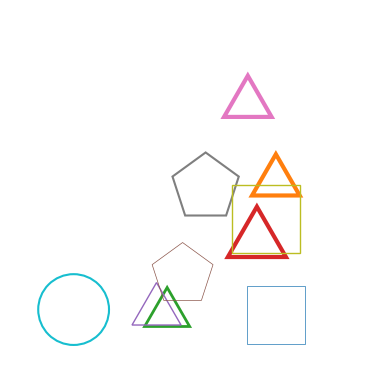[{"shape": "square", "thickness": 0.5, "radius": 0.37, "center": [0.716, 0.182]}, {"shape": "triangle", "thickness": 3, "radius": 0.36, "center": [0.717, 0.528]}, {"shape": "triangle", "thickness": 2, "radius": 0.34, "center": [0.434, 0.186]}, {"shape": "triangle", "thickness": 3, "radius": 0.44, "center": [0.667, 0.376]}, {"shape": "triangle", "thickness": 1, "radius": 0.37, "center": [0.407, 0.193]}, {"shape": "pentagon", "thickness": 0.5, "radius": 0.42, "center": [0.474, 0.287]}, {"shape": "triangle", "thickness": 3, "radius": 0.36, "center": [0.644, 0.732]}, {"shape": "pentagon", "thickness": 1.5, "radius": 0.45, "center": [0.534, 0.513]}, {"shape": "square", "thickness": 1, "radius": 0.44, "center": [0.69, 0.431]}, {"shape": "circle", "thickness": 1.5, "radius": 0.46, "center": [0.191, 0.196]}]